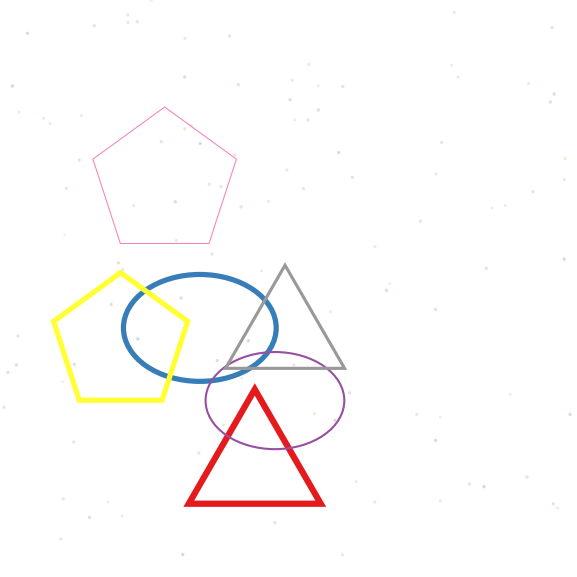[{"shape": "triangle", "thickness": 3, "radius": 0.66, "center": [0.441, 0.193]}, {"shape": "oval", "thickness": 2.5, "radius": 0.66, "center": [0.346, 0.431]}, {"shape": "oval", "thickness": 1, "radius": 0.6, "center": [0.476, 0.305]}, {"shape": "pentagon", "thickness": 2.5, "radius": 0.61, "center": [0.209, 0.405]}, {"shape": "pentagon", "thickness": 0.5, "radius": 0.65, "center": [0.285, 0.683]}, {"shape": "triangle", "thickness": 1.5, "radius": 0.6, "center": [0.494, 0.421]}]